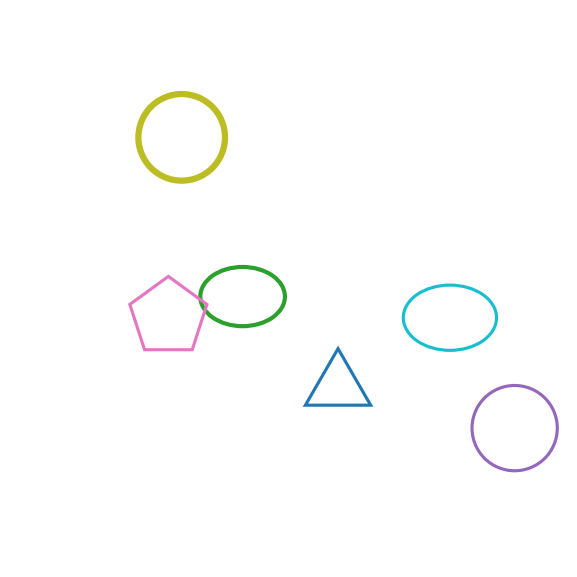[{"shape": "triangle", "thickness": 1.5, "radius": 0.33, "center": [0.585, 0.33]}, {"shape": "oval", "thickness": 2, "radius": 0.37, "center": [0.42, 0.486]}, {"shape": "circle", "thickness": 1.5, "radius": 0.37, "center": [0.891, 0.258]}, {"shape": "pentagon", "thickness": 1.5, "radius": 0.35, "center": [0.292, 0.45]}, {"shape": "circle", "thickness": 3, "radius": 0.37, "center": [0.315, 0.761]}, {"shape": "oval", "thickness": 1.5, "radius": 0.4, "center": [0.779, 0.449]}]